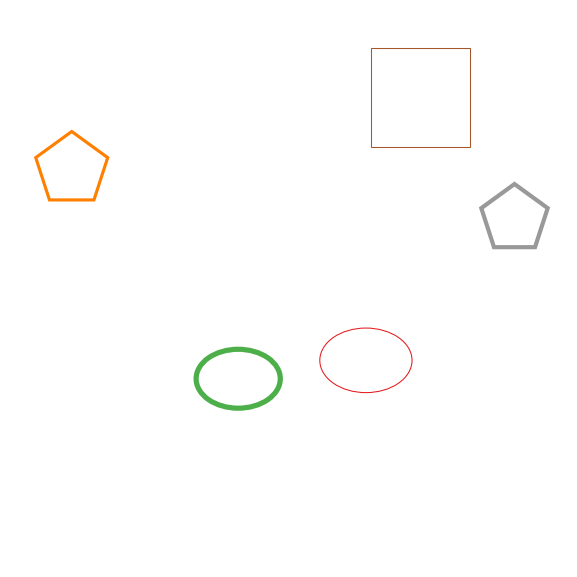[{"shape": "oval", "thickness": 0.5, "radius": 0.4, "center": [0.634, 0.375]}, {"shape": "oval", "thickness": 2.5, "radius": 0.36, "center": [0.412, 0.343]}, {"shape": "pentagon", "thickness": 1.5, "radius": 0.33, "center": [0.124, 0.706]}, {"shape": "square", "thickness": 0.5, "radius": 0.43, "center": [0.728, 0.831]}, {"shape": "pentagon", "thickness": 2, "radius": 0.3, "center": [0.891, 0.62]}]